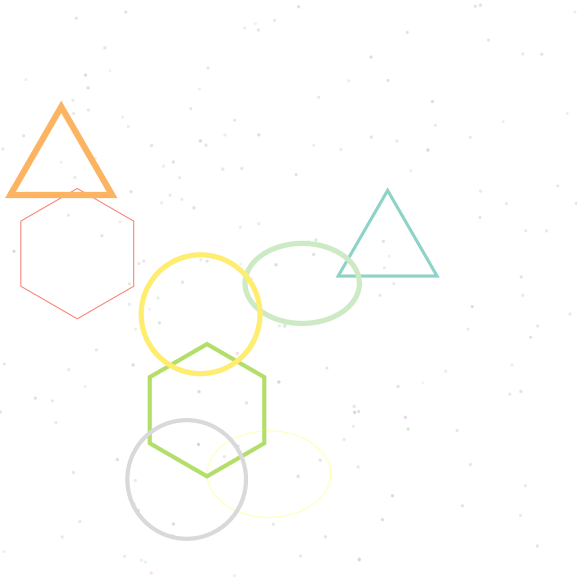[{"shape": "triangle", "thickness": 1.5, "radius": 0.49, "center": [0.671, 0.571]}, {"shape": "oval", "thickness": 0.5, "radius": 0.54, "center": [0.465, 0.178]}, {"shape": "hexagon", "thickness": 0.5, "radius": 0.56, "center": [0.134, 0.56]}, {"shape": "triangle", "thickness": 3, "radius": 0.51, "center": [0.106, 0.712]}, {"shape": "hexagon", "thickness": 2, "radius": 0.57, "center": [0.358, 0.289]}, {"shape": "circle", "thickness": 2, "radius": 0.51, "center": [0.323, 0.169]}, {"shape": "oval", "thickness": 2.5, "radius": 0.5, "center": [0.523, 0.508]}, {"shape": "circle", "thickness": 2.5, "radius": 0.51, "center": [0.347, 0.455]}]